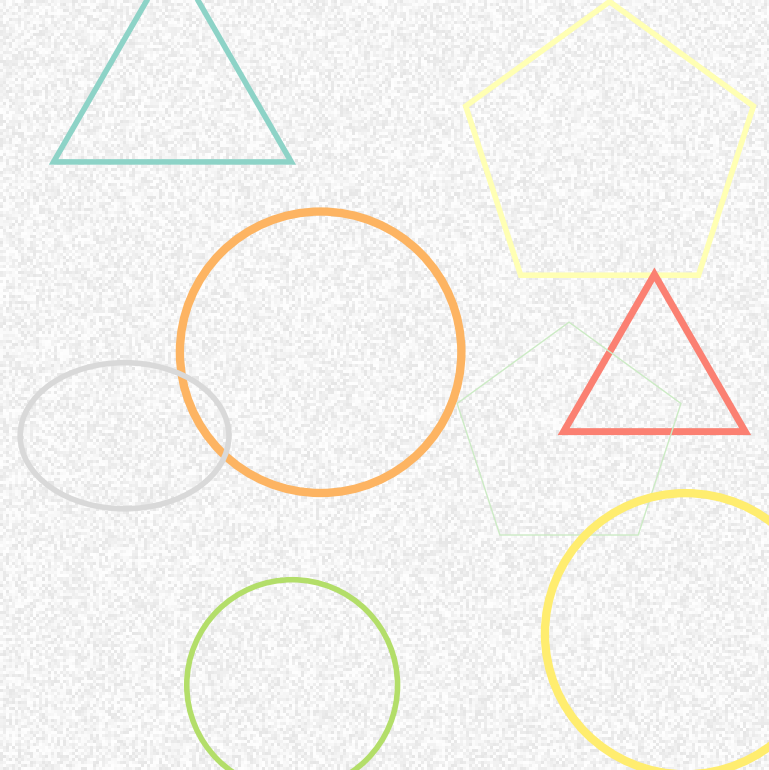[{"shape": "triangle", "thickness": 2, "radius": 0.89, "center": [0.224, 0.879]}, {"shape": "pentagon", "thickness": 2, "radius": 0.98, "center": [0.792, 0.801]}, {"shape": "triangle", "thickness": 2.5, "radius": 0.68, "center": [0.85, 0.508]}, {"shape": "circle", "thickness": 3, "radius": 0.91, "center": [0.416, 0.543]}, {"shape": "circle", "thickness": 2, "radius": 0.68, "center": [0.379, 0.11]}, {"shape": "oval", "thickness": 2, "radius": 0.68, "center": [0.162, 0.434]}, {"shape": "pentagon", "thickness": 0.5, "radius": 0.76, "center": [0.739, 0.429]}, {"shape": "circle", "thickness": 3, "radius": 0.91, "center": [0.89, 0.177]}]